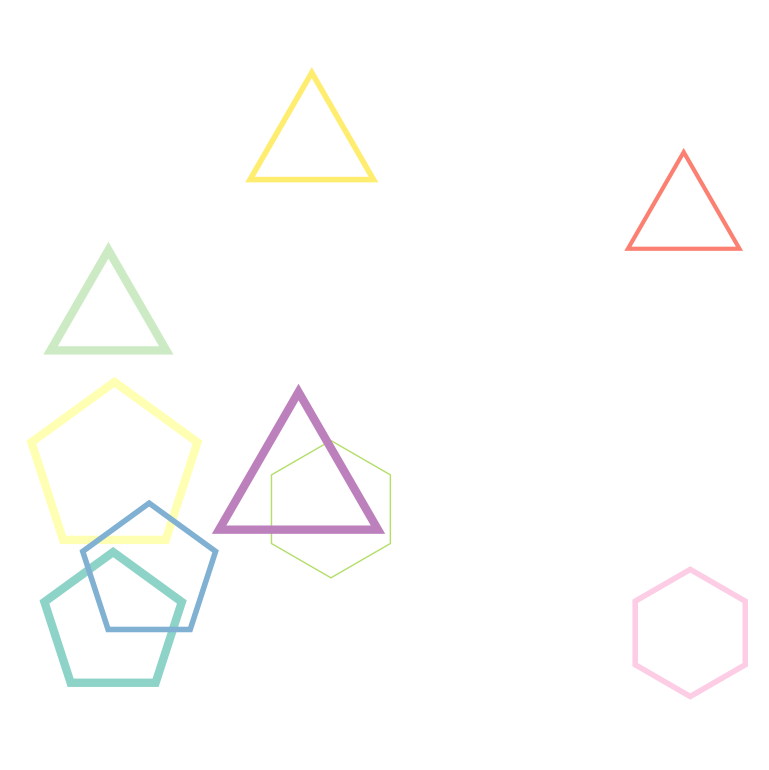[{"shape": "pentagon", "thickness": 3, "radius": 0.47, "center": [0.147, 0.189]}, {"shape": "pentagon", "thickness": 3, "radius": 0.57, "center": [0.149, 0.391]}, {"shape": "triangle", "thickness": 1.5, "radius": 0.42, "center": [0.888, 0.719]}, {"shape": "pentagon", "thickness": 2, "radius": 0.45, "center": [0.194, 0.256]}, {"shape": "hexagon", "thickness": 0.5, "radius": 0.45, "center": [0.43, 0.339]}, {"shape": "hexagon", "thickness": 2, "radius": 0.41, "center": [0.896, 0.178]}, {"shape": "triangle", "thickness": 3, "radius": 0.6, "center": [0.388, 0.372]}, {"shape": "triangle", "thickness": 3, "radius": 0.43, "center": [0.141, 0.588]}, {"shape": "triangle", "thickness": 2, "radius": 0.46, "center": [0.405, 0.813]}]